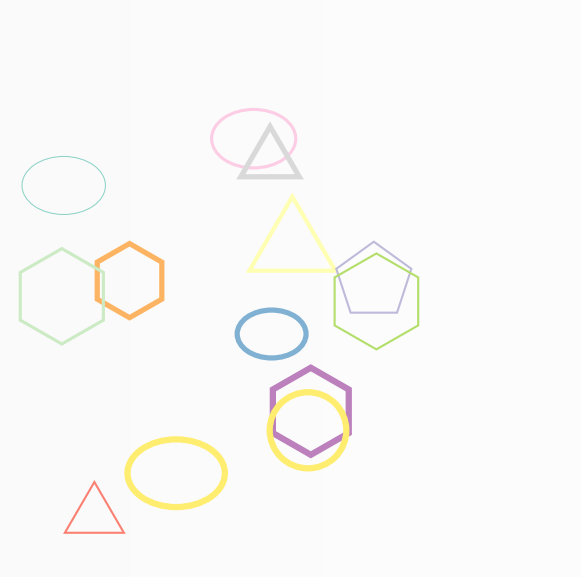[{"shape": "oval", "thickness": 0.5, "radius": 0.36, "center": [0.11, 0.678]}, {"shape": "triangle", "thickness": 2, "radius": 0.43, "center": [0.503, 0.573]}, {"shape": "pentagon", "thickness": 1, "radius": 0.34, "center": [0.643, 0.513]}, {"shape": "triangle", "thickness": 1, "radius": 0.29, "center": [0.162, 0.106]}, {"shape": "oval", "thickness": 2.5, "radius": 0.3, "center": [0.467, 0.421]}, {"shape": "hexagon", "thickness": 2.5, "radius": 0.32, "center": [0.223, 0.513]}, {"shape": "hexagon", "thickness": 1, "radius": 0.42, "center": [0.648, 0.477]}, {"shape": "oval", "thickness": 1.5, "radius": 0.36, "center": [0.436, 0.759]}, {"shape": "triangle", "thickness": 2.5, "radius": 0.29, "center": [0.465, 0.722]}, {"shape": "hexagon", "thickness": 3, "radius": 0.38, "center": [0.535, 0.287]}, {"shape": "hexagon", "thickness": 1.5, "radius": 0.41, "center": [0.106, 0.486]}, {"shape": "oval", "thickness": 3, "radius": 0.42, "center": [0.303, 0.18]}, {"shape": "circle", "thickness": 3, "radius": 0.33, "center": [0.53, 0.254]}]